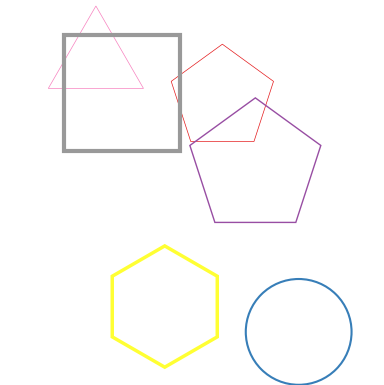[{"shape": "pentagon", "thickness": 0.5, "radius": 0.7, "center": [0.578, 0.746]}, {"shape": "circle", "thickness": 1.5, "radius": 0.69, "center": [0.776, 0.138]}, {"shape": "pentagon", "thickness": 1, "radius": 0.89, "center": [0.663, 0.567]}, {"shape": "hexagon", "thickness": 2.5, "radius": 0.79, "center": [0.428, 0.204]}, {"shape": "triangle", "thickness": 0.5, "radius": 0.71, "center": [0.249, 0.842]}, {"shape": "square", "thickness": 3, "radius": 0.75, "center": [0.316, 0.759]}]